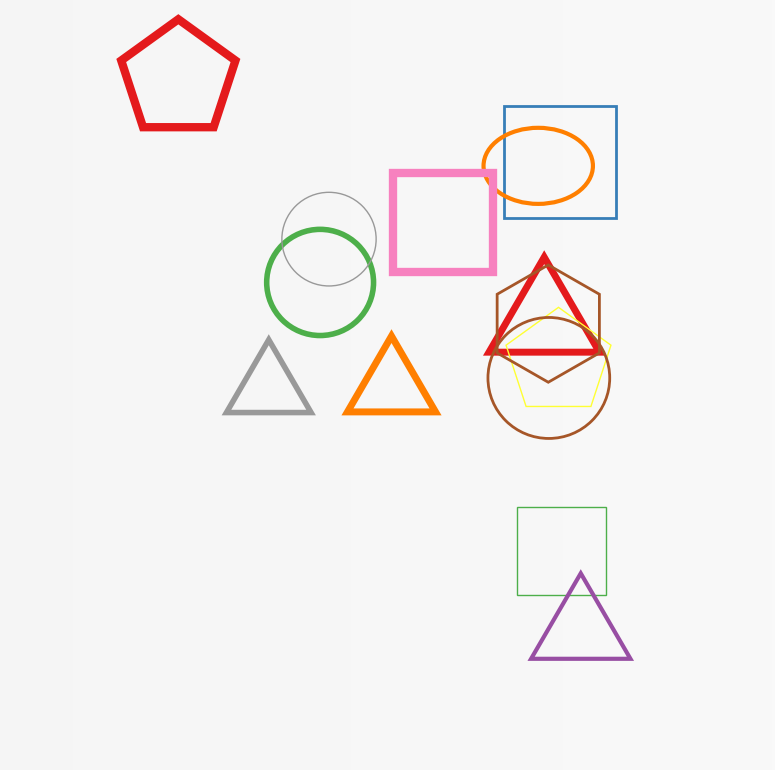[{"shape": "triangle", "thickness": 2.5, "radius": 0.41, "center": [0.702, 0.584]}, {"shape": "pentagon", "thickness": 3, "radius": 0.39, "center": [0.23, 0.897]}, {"shape": "square", "thickness": 1, "radius": 0.36, "center": [0.722, 0.789]}, {"shape": "circle", "thickness": 2, "radius": 0.34, "center": [0.413, 0.633]}, {"shape": "square", "thickness": 0.5, "radius": 0.29, "center": [0.724, 0.285]}, {"shape": "triangle", "thickness": 1.5, "radius": 0.37, "center": [0.749, 0.181]}, {"shape": "oval", "thickness": 1.5, "radius": 0.35, "center": [0.694, 0.785]}, {"shape": "triangle", "thickness": 2.5, "radius": 0.33, "center": [0.505, 0.498]}, {"shape": "pentagon", "thickness": 0.5, "radius": 0.36, "center": [0.721, 0.53]}, {"shape": "hexagon", "thickness": 1, "radius": 0.38, "center": [0.707, 0.58]}, {"shape": "circle", "thickness": 1, "radius": 0.39, "center": [0.708, 0.509]}, {"shape": "square", "thickness": 3, "radius": 0.32, "center": [0.572, 0.711]}, {"shape": "triangle", "thickness": 2, "radius": 0.32, "center": [0.347, 0.496]}, {"shape": "circle", "thickness": 0.5, "radius": 0.3, "center": [0.425, 0.689]}]